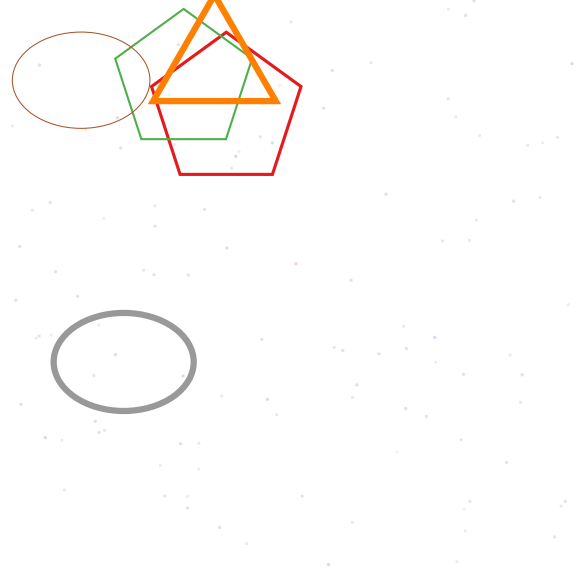[{"shape": "pentagon", "thickness": 1.5, "radius": 0.68, "center": [0.392, 0.807]}, {"shape": "pentagon", "thickness": 1, "radius": 0.62, "center": [0.318, 0.859]}, {"shape": "triangle", "thickness": 3, "radius": 0.61, "center": [0.371, 0.885]}, {"shape": "oval", "thickness": 0.5, "radius": 0.6, "center": [0.14, 0.86]}, {"shape": "oval", "thickness": 3, "radius": 0.61, "center": [0.214, 0.372]}]